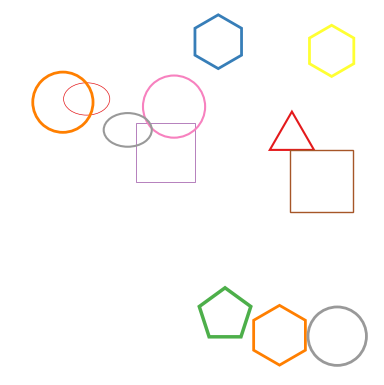[{"shape": "triangle", "thickness": 1.5, "radius": 0.33, "center": [0.758, 0.644]}, {"shape": "oval", "thickness": 0.5, "radius": 0.3, "center": [0.225, 0.743]}, {"shape": "hexagon", "thickness": 2, "radius": 0.35, "center": [0.567, 0.892]}, {"shape": "pentagon", "thickness": 2.5, "radius": 0.35, "center": [0.585, 0.182]}, {"shape": "square", "thickness": 0.5, "radius": 0.39, "center": [0.43, 0.604]}, {"shape": "hexagon", "thickness": 2, "radius": 0.39, "center": [0.726, 0.129]}, {"shape": "circle", "thickness": 2, "radius": 0.39, "center": [0.163, 0.735]}, {"shape": "hexagon", "thickness": 2, "radius": 0.33, "center": [0.861, 0.868]}, {"shape": "square", "thickness": 1, "radius": 0.41, "center": [0.835, 0.53]}, {"shape": "circle", "thickness": 1.5, "radius": 0.4, "center": [0.452, 0.723]}, {"shape": "oval", "thickness": 1.5, "radius": 0.31, "center": [0.332, 0.663]}, {"shape": "circle", "thickness": 2, "radius": 0.38, "center": [0.876, 0.127]}]